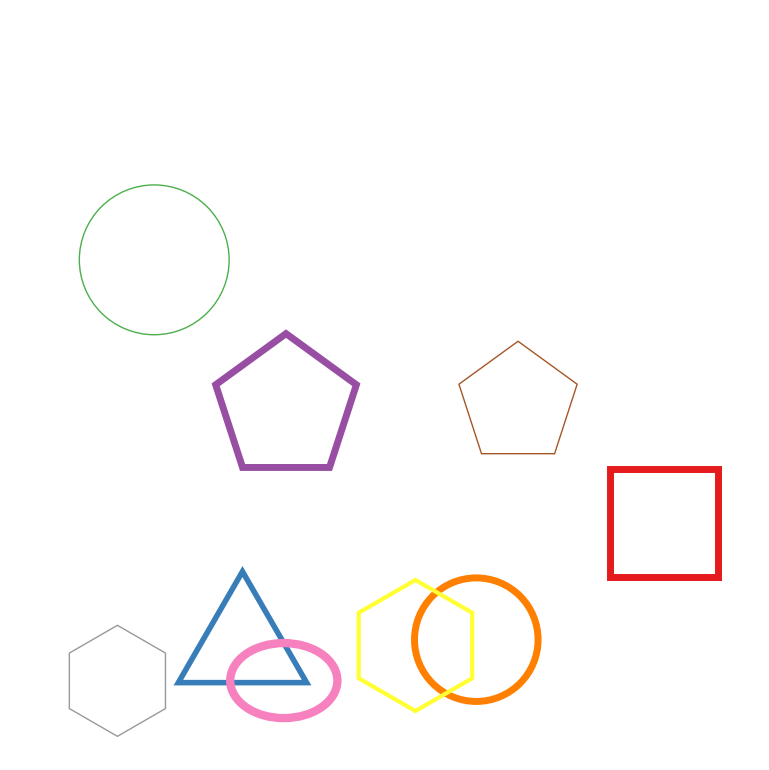[{"shape": "square", "thickness": 2.5, "radius": 0.35, "center": [0.863, 0.321]}, {"shape": "triangle", "thickness": 2, "radius": 0.48, "center": [0.315, 0.162]}, {"shape": "circle", "thickness": 0.5, "radius": 0.49, "center": [0.2, 0.663]}, {"shape": "pentagon", "thickness": 2.5, "radius": 0.48, "center": [0.371, 0.471]}, {"shape": "circle", "thickness": 2.5, "radius": 0.4, "center": [0.619, 0.169]}, {"shape": "hexagon", "thickness": 1.5, "radius": 0.43, "center": [0.54, 0.162]}, {"shape": "pentagon", "thickness": 0.5, "radius": 0.4, "center": [0.673, 0.476]}, {"shape": "oval", "thickness": 3, "radius": 0.35, "center": [0.369, 0.116]}, {"shape": "hexagon", "thickness": 0.5, "radius": 0.36, "center": [0.152, 0.116]}]